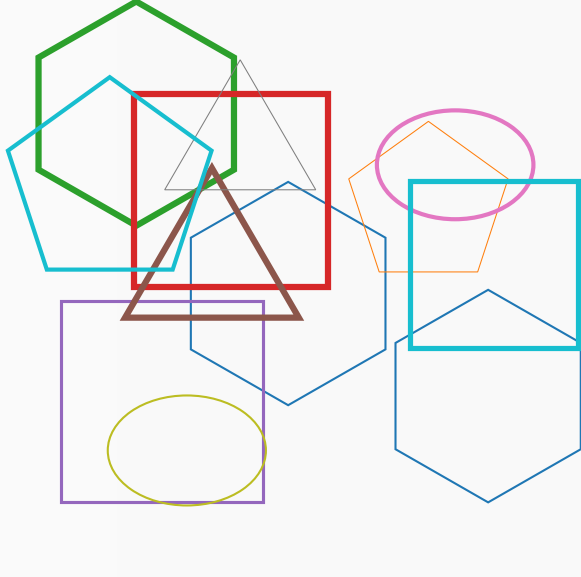[{"shape": "hexagon", "thickness": 1, "radius": 0.97, "center": [0.496, 0.491]}, {"shape": "hexagon", "thickness": 1, "radius": 0.92, "center": [0.84, 0.313]}, {"shape": "pentagon", "thickness": 0.5, "radius": 0.72, "center": [0.737, 0.645]}, {"shape": "hexagon", "thickness": 3, "radius": 0.97, "center": [0.234, 0.802]}, {"shape": "square", "thickness": 3, "radius": 0.83, "center": [0.398, 0.669]}, {"shape": "square", "thickness": 1.5, "radius": 0.87, "center": [0.278, 0.304]}, {"shape": "triangle", "thickness": 3, "radius": 0.86, "center": [0.365, 0.535]}, {"shape": "oval", "thickness": 2, "radius": 0.67, "center": [0.783, 0.714]}, {"shape": "triangle", "thickness": 0.5, "radius": 0.75, "center": [0.413, 0.746]}, {"shape": "oval", "thickness": 1, "radius": 0.68, "center": [0.321, 0.219]}, {"shape": "square", "thickness": 2.5, "radius": 0.72, "center": [0.849, 0.541]}, {"shape": "pentagon", "thickness": 2, "radius": 0.92, "center": [0.189, 0.681]}]